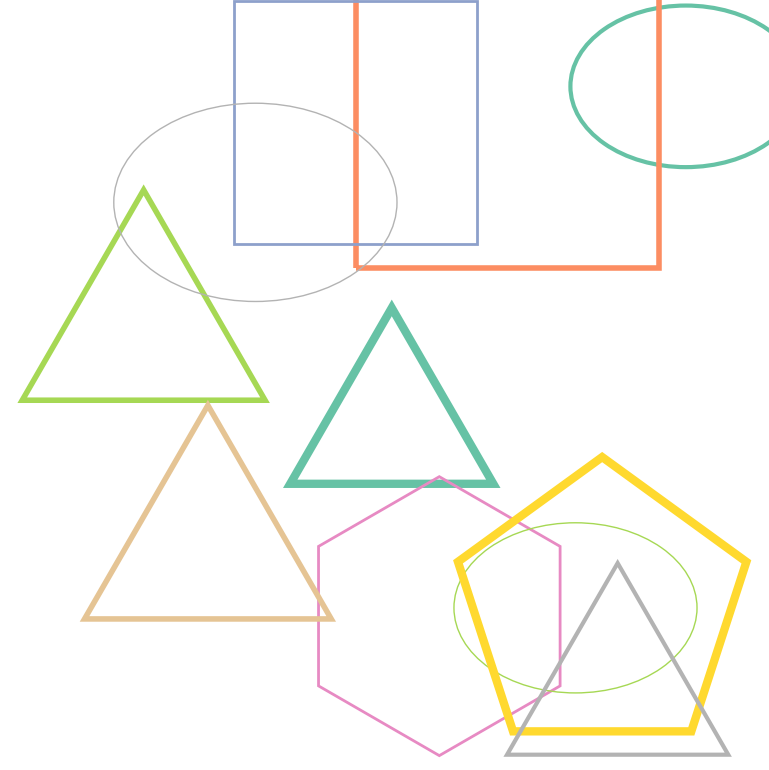[{"shape": "oval", "thickness": 1.5, "radius": 0.75, "center": [0.891, 0.888]}, {"shape": "triangle", "thickness": 3, "radius": 0.76, "center": [0.509, 0.448]}, {"shape": "square", "thickness": 2, "radius": 0.99, "center": [0.659, 0.85]}, {"shape": "square", "thickness": 1, "radius": 0.79, "center": [0.462, 0.841]}, {"shape": "hexagon", "thickness": 1, "radius": 0.91, "center": [0.571, 0.2]}, {"shape": "triangle", "thickness": 2, "radius": 0.91, "center": [0.187, 0.571]}, {"shape": "oval", "thickness": 0.5, "radius": 0.79, "center": [0.747, 0.211]}, {"shape": "pentagon", "thickness": 3, "radius": 0.98, "center": [0.782, 0.209]}, {"shape": "triangle", "thickness": 2, "radius": 0.92, "center": [0.27, 0.289]}, {"shape": "oval", "thickness": 0.5, "radius": 0.92, "center": [0.332, 0.737]}, {"shape": "triangle", "thickness": 1.5, "radius": 0.83, "center": [0.802, 0.103]}]